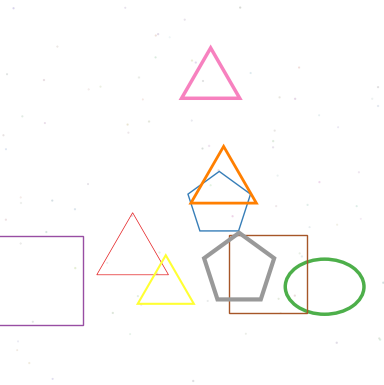[{"shape": "triangle", "thickness": 0.5, "radius": 0.54, "center": [0.344, 0.34]}, {"shape": "pentagon", "thickness": 1, "radius": 0.43, "center": [0.569, 0.469]}, {"shape": "oval", "thickness": 2.5, "radius": 0.51, "center": [0.843, 0.255]}, {"shape": "square", "thickness": 1, "radius": 0.58, "center": [0.101, 0.272]}, {"shape": "triangle", "thickness": 2, "radius": 0.49, "center": [0.581, 0.522]}, {"shape": "triangle", "thickness": 1.5, "radius": 0.42, "center": [0.431, 0.253]}, {"shape": "square", "thickness": 1, "radius": 0.51, "center": [0.697, 0.289]}, {"shape": "triangle", "thickness": 2.5, "radius": 0.44, "center": [0.547, 0.788]}, {"shape": "pentagon", "thickness": 3, "radius": 0.48, "center": [0.621, 0.3]}]